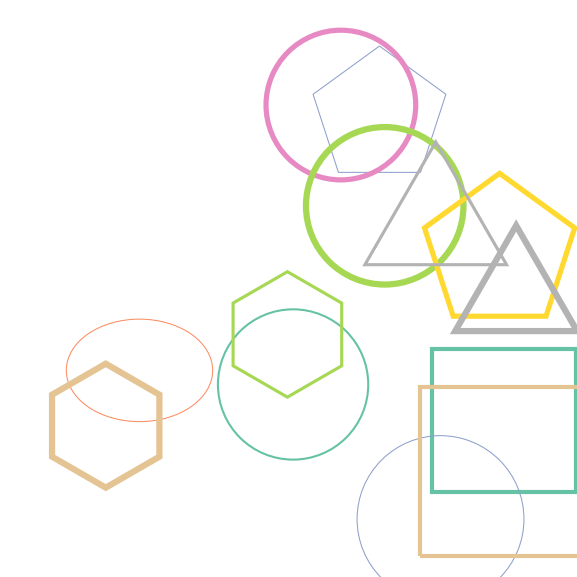[{"shape": "square", "thickness": 2, "radius": 0.62, "center": [0.873, 0.27]}, {"shape": "circle", "thickness": 1, "radius": 0.65, "center": [0.508, 0.333]}, {"shape": "oval", "thickness": 0.5, "radius": 0.63, "center": [0.242, 0.358]}, {"shape": "circle", "thickness": 0.5, "radius": 0.72, "center": [0.763, 0.1]}, {"shape": "pentagon", "thickness": 0.5, "radius": 0.6, "center": [0.657, 0.798]}, {"shape": "circle", "thickness": 2.5, "radius": 0.65, "center": [0.59, 0.817]}, {"shape": "hexagon", "thickness": 1.5, "radius": 0.54, "center": [0.498, 0.42]}, {"shape": "circle", "thickness": 3, "radius": 0.68, "center": [0.666, 0.643]}, {"shape": "pentagon", "thickness": 2.5, "radius": 0.68, "center": [0.865, 0.562]}, {"shape": "square", "thickness": 2, "radius": 0.73, "center": [0.874, 0.183]}, {"shape": "hexagon", "thickness": 3, "radius": 0.54, "center": [0.183, 0.262]}, {"shape": "triangle", "thickness": 1.5, "radius": 0.71, "center": [0.755, 0.612]}, {"shape": "triangle", "thickness": 3, "radius": 0.61, "center": [0.894, 0.487]}]